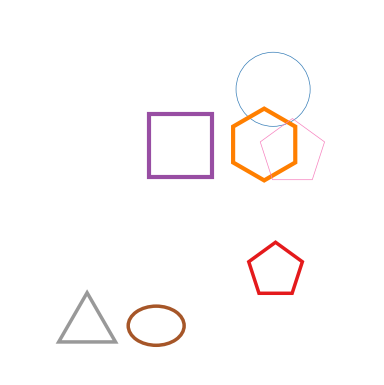[{"shape": "pentagon", "thickness": 2.5, "radius": 0.37, "center": [0.716, 0.297]}, {"shape": "circle", "thickness": 0.5, "radius": 0.48, "center": [0.709, 0.768]}, {"shape": "square", "thickness": 3, "radius": 0.41, "center": [0.468, 0.622]}, {"shape": "hexagon", "thickness": 3, "radius": 0.47, "center": [0.686, 0.625]}, {"shape": "oval", "thickness": 2.5, "radius": 0.36, "center": [0.406, 0.154]}, {"shape": "pentagon", "thickness": 0.5, "radius": 0.44, "center": [0.759, 0.604]}, {"shape": "triangle", "thickness": 2.5, "radius": 0.43, "center": [0.226, 0.154]}]